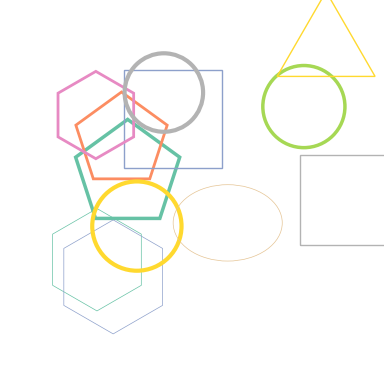[{"shape": "hexagon", "thickness": 0.5, "radius": 0.66, "center": [0.252, 0.325]}, {"shape": "pentagon", "thickness": 2.5, "radius": 0.71, "center": [0.332, 0.548]}, {"shape": "pentagon", "thickness": 2, "radius": 0.62, "center": [0.316, 0.636]}, {"shape": "square", "thickness": 1, "radius": 0.64, "center": [0.45, 0.691]}, {"shape": "hexagon", "thickness": 0.5, "radius": 0.74, "center": [0.294, 0.281]}, {"shape": "hexagon", "thickness": 2, "radius": 0.57, "center": [0.249, 0.701]}, {"shape": "circle", "thickness": 2.5, "radius": 0.53, "center": [0.789, 0.723]}, {"shape": "circle", "thickness": 3, "radius": 0.58, "center": [0.356, 0.413]}, {"shape": "triangle", "thickness": 1, "radius": 0.73, "center": [0.847, 0.875]}, {"shape": "oval", "thickness": 0.5, "radius": 0.71, "center": [0.591, 0.421]}, {"shape": "circle", "thickness": 3, "radius": 0.51, "center": [0.426, 0.76]}, {"shape": "square", "thickness": 1, "radius": 0.59, "center": [0.898, 0.481]}]